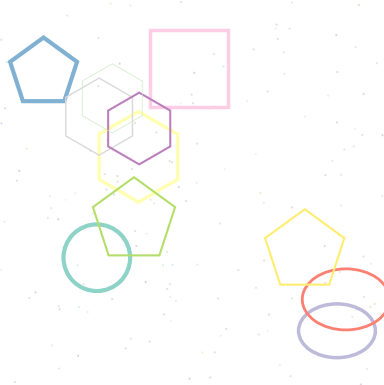[{"shape": "circle", "thickness": 3, "radius": 0.43, "center": [0.251, 0.331]}, {"shape": "hexagon", "thickness": 2.5, "radius": 0.59, "center": [0.359, 0.593]}, {"shape": "oval", "thickness": 2.5, "radius": 0.5, "center": [0.875, 0.141]}, {"shape": "oval", "thickness": 2, "radius": 0.57, "center": [0.898, 0.222]}, {"shape": "pentagon", "thickness": 3, "radius": 0.46, "center": [0.113, 0.811]}, {"shape": "pentagon", "thickness": 1.5, "radius": 0.56, "center": [0.348, 0.427]}, {"shape": "square", "thickness": 2.5, "radius": 0.5, "center": [0.491, 0.822]}, {"shape": "hexagon", "thickness": 1, "radius": 0.5, "center": [0.257, 0.697]}, {"shape": "hexagon", "thickness": 1.5, "radius": 0.47, "center": [0.362, 0.666]}, {"shape": "hexagon", "thickness": 0.5, "radius": 0.45, "center": [0.292, 0.745]}, {"shape": "pentagon", "thickness": 1.5, "radius": 0.54, "center": [0.791, 0.348]}]